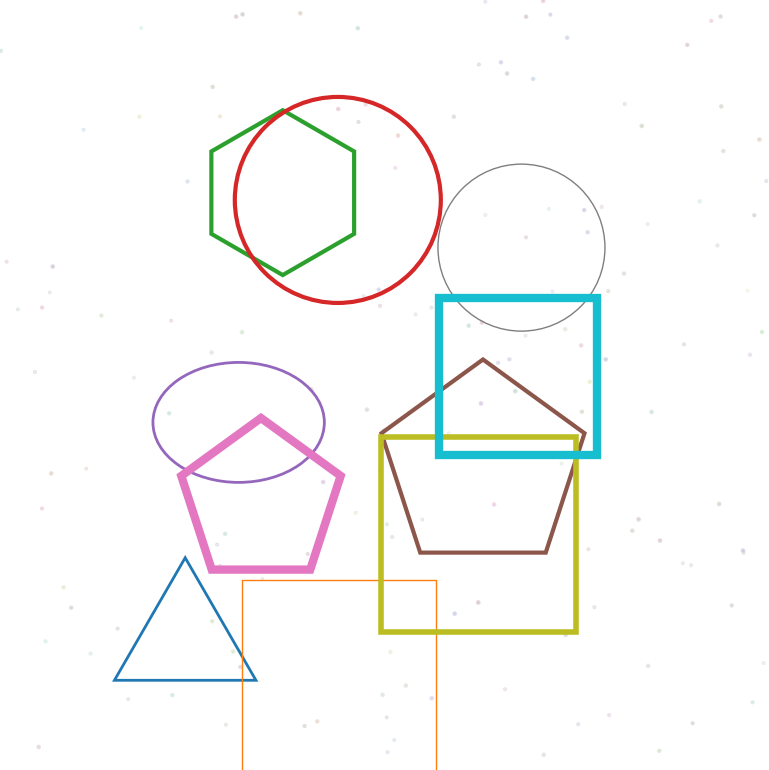[{"shape": "triangle", "thickness": 1, "radius": 0.53, "center": [0.241, 0.17]}, {"shape": "square", "thickness": 0.5, "radius": 0.63, "center": [0.441, 0.12]}, {"shape": "hexagon", "thickness": 1.5, "radius": 0.54, "center": [0.367, 0.75]}, {"shape": "circle", "thickness": 1.5, "radius": 0.67, "center": [0.439, 0.74]}, {"shape": "oval", "thickness": 1, "radius": 0.56, "center": [0.31, 0.451]}, {"shape": "pentagon", "thickness": 1.5, "radius": 0.69, "center": [0.627, 0.394]}, {"shape": "pentagon", "thickness": 3, "radius": 0.54, "center": [0.339, 0.348]}, {"shape": "circle", "thickness": 0.5, "radius": 0.54, "center": [0.677, 0.678]}, {"shape": "square", "thickness": 2, "radius": 0.63, "center": [0.622, 0.306]}, {"shape": "square", "thickness": 3, "radius": 0.51, "center": [0.673, 0.511]}]